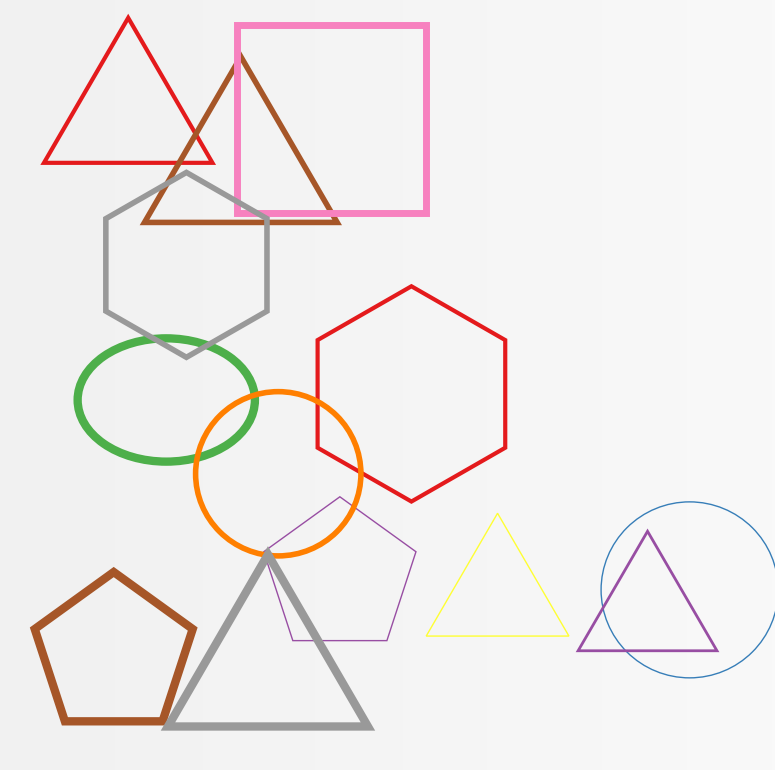[{"shape": "hexagon", "thickness": 1.5, "radius": 0.7, "center": [0.531, 0.488]}, {"shape": "triangle", "thickness": 1.5, "radius": 0.63, "center": [0.165, 0.851]}, {"shape": "circle", "thickness": 0.5, "radius": 0.57, "center": [0.89, 0.234]}, {"shape": "oval", "thickness": 3, "radius": 0.57, "center": [0.215, 0.481]}, {"shape": "triangle", "thickness": 1, "radius": 0.52, "center": [0.836, 0.207]}, {"shape": "pentagon", "thickness": 0.5, "radius": 0.52, "center": [0.439, 0.252]}, {"shape": "circle", "thickness": 2, "radius": 0.53, "center": [0.359, 0.385]}, {"shape": "triangle", "thickness": 0.5, "radius": 0.53, "center": [0.642, 0.227]}, {"shape": "pentagon", "thickness": 3, "radius": 0.54, "center": [0.147, 0.15]}, {"shape": "triangle", "thickness": 2, "radius": 0.72, "center": [0.311, 0.783]}, {"shape": "square", "thickness": 2.5, "radius": 0.61, "center": [0.428, 0.845]}, {"shape": "triangle", "thickness": 3, "radius": 0.74, "center": [0.346, 0.131]}, {"shape": "hexagon", "thickness": 2, "radius": 0.6, "center": [0.241, 0.656]}]